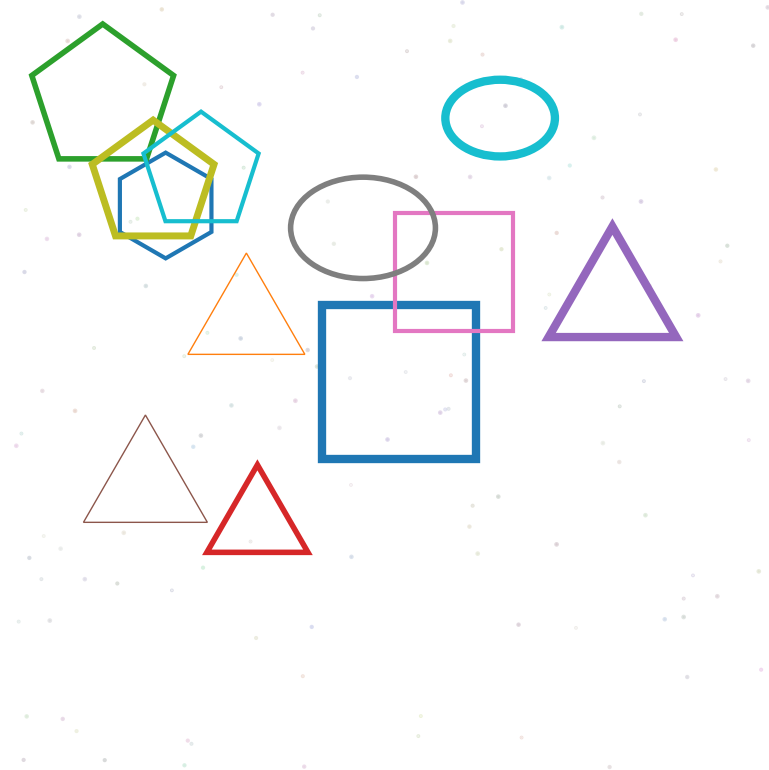[{"shape": "square", "thickness": 3, "radius": 0.5, "center": [0.518, 0.504]}, {"shape": "hexagon", "thickness": 1.5, "radius": 0.34, "center": [0.215, 0.733]}, {"shape": "triangle", "thickness": 0.5, "radius": 0.44, "center": [0.32, 0.584]}, {"shape": "pentagon", "thickness": 2, "radius": 0.48, "center": [0.133, 0.872]}, {"shape": "triangle", "thickness": 2, "radius": 0.38, "center": [0.334, 0.321]}, {"shape": "triangle", "thickness": 3, "radius": 0.48, "center": [0.795, 0.61]}, {"shape": "triangle", "thickness": 0.5, "radius": 0.46, "center": [0.189, 0.368]}, {"shape": "square", "thickness": 1.5, "radius": 0.38, "center": [0.59, 0.647]}, {"shape": "oval", "thickness": 2, "radius": 0.47, "center": [0.471, 0.704]}, {"shape": "pentagon", "thickness": 2.5, "radius": 0.42, "center": [0.199, 0.761]}, {"shape": "oval", "thickness": 3, "radius": 0.36, "center": [0.65, 0.847]}, {"shape": "pentagon", "thickness": 1.5, "radius": 0.39, "center": [0.261, 0.776]}]